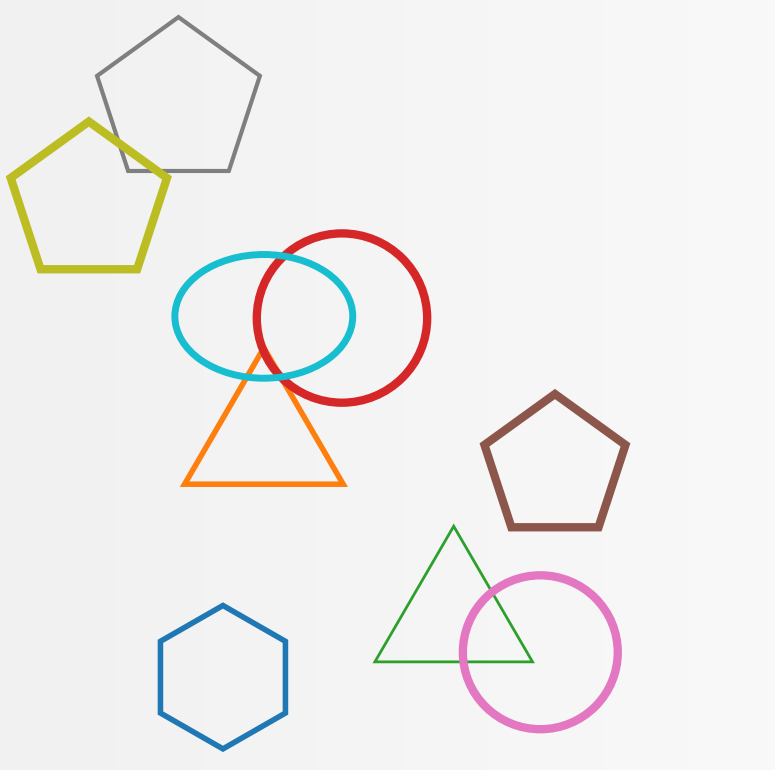[{"shape": "hexagon", "thickness": 2, "radius": 0.47, "center": [0.288, 0.121]}, {"shape": "triangle", "thickness": 2, "radius": 0.59, "center": [0.34, 0.43]}, {"shape": "triangle", "thickness": 1, "radius": 0.59, "center": [0.585, 0.199]}, {"shape": "circle", "thickness": 3, "radius": 0.55, "center": [0.441, 0.587]}, {"shape": "pentagon", "thickness": 3, "radius": 0.48, "center": [0.716, 0.393]}, {"shape": "circle", "thickness": 3, "radius": 0.5, "center": [0.697, 0.153]}, {"shape": "pentagon", "thickness": 1.5, "radius": 0.55, "center": [0.23, 0.867]}, {"shape": "pentagon", "thickness": 3, "radius": 0.53, "center": [0.115, 0.736]}, {"shape": "oval", "thickness": 2.5, "radius": 0.57, "center": [0.34, 0.589]}]